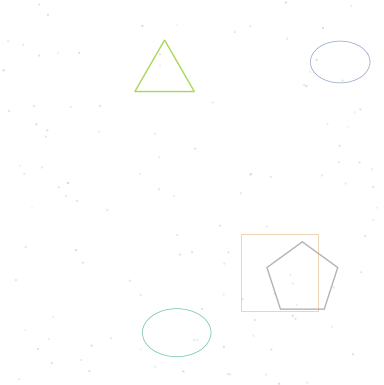[{"shape": "oval", "thickness": 0.5, "radius": 0.45, "center": [0.459, 0.136]}, {"shape": "oval", "thickness": 0.5, "radius": 0.39, "center": [0.884, 0.839]}, {"shape": "triangle", "thickness": 1, "radius": 0.45, "center": [0.428, 0.807]}, {"shape": "square", "thickness": 0.5, "radius": 0.5, "center": [0.727, 0.292]}, {"shape": "pentagon", "thickness": 1, "radius": 0.48, "center": [0.785, 0.275]}]